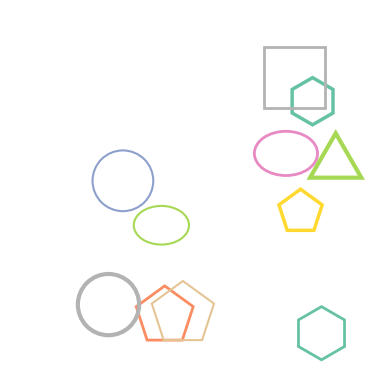[{"shape": "hexagon", "thickness": 2.5, "radius": 0.31, "center": [0.812, 0.737]}, {"shape": "hexagon", "thickness": 2, "radius": 0.35, "center": [0.835, 0.135]}, {"shape": "pentagon", "thickness": 2, "radius": 0.39, "center": [0.428, 0.18]}, {"shape": "circle", "thickness": 1.5, "radius": 0.39, "center": [0.319, 0.53]}, {"shape": "oval", "thickness": 2, "radius": 0.41, "center": [0.743, 0.602]}, {"shape": "triangle", "thickness": 3, "radius": 0.38, "center": [0.872, 0.577]}, {"shape": "oval", "thickness": 1.5, "radius": 0.36, "center": [0.419, 0.415]}, {"shape": "pentagon", "thickness": 2.5, "radius": 0.3, "center": [0.781, 0.45]}, {"shape": "pentagon", "thickness": 1.5, "radius": 0.42, "center": [0.475, 0.185]}, {"shape": "square", "thickness": 2, "radius": 0.4, "center": [0.765, 0.799]}, {"shape": "circle", "thickness": 3, "radius": 0.4, "center": [0.282, 0.209]}]